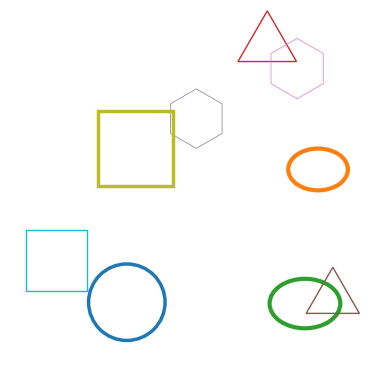[{"shape": "circle", "thickness": 2.5, "radius": 0.5, "center": [0.329, 0.215]}, {"shape": "oval", "thickness": 3, "radius": 0.39, "center": [0.826, 0.56]}, {"shape": "oval", "thickness": 3, "radius": 0.46, "center": [0.792, 0.212]}, {"shape": "triangle", "thickness": 1, "radius": 0.44, "center": [0.694, 0.884]}, {"shape": "triangle", "thickness": 1, "radius": 0.4, "center": [0.864, 0.226]}, {"shape": "hexagon", "thickness": 0.5, "radius": 0.39, "center": [0.772, 0.822]}, {"shape": "hexagon", "thickness": 0.5, "radius": 0.39, "center": [0.51, 0.692]}, {"shape": "square", "thickness": 2.5, "radius": 0.49, "center": [0.353, 0.614]}, {"shape": "square", "thickness": 1, "radius": 0.4, "center": [0.148, 0.323]}]